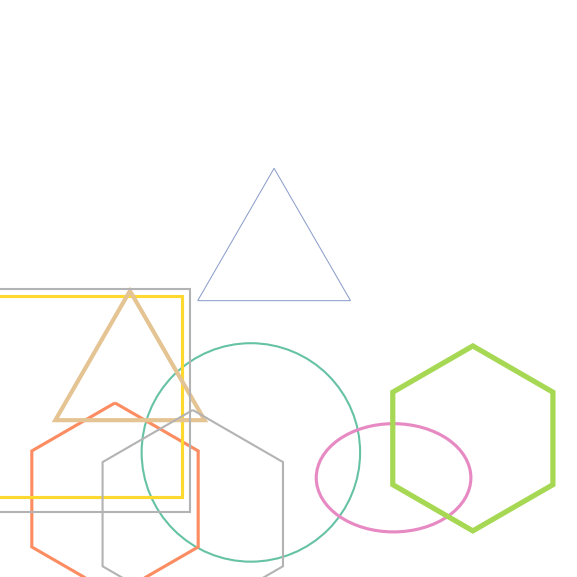[{"shape": "circle", "thickness": 1, "radius": 0.95, "center": [0.434, 0.216]}, {"shape": "hexagon", "thickness": 1.5, "radius": 0.83, "center": [0.199, 0.135]}, {"shape": "triangle", "thickness": 0.5, "radius": 0.76, "center": [0.475, 0.555]}, {"shape": "oval", "thickness": 1.5, "radius": 0.67, "center": [0.681, 0.172]}, {"shape": "hexagon", "thickness": 2.5, "radius": 0.8, "center": [0.819, 0.24]}, {"shape": "square", "thickness": 1.5, "radius": 0.87, "center": [0.142, 0.313]}, {"shape": "triangle", "thickness": 2, "radius": 0.75, "center": [0.225, 0.346]}, {"shape": "hexagon", "thickness": 1, "radius": 0.9, "center": [0.334, 0.109]}, {"shape": "square", "thickness": 1, "radius": 0.96, "center": [0.136, 0.306]}]